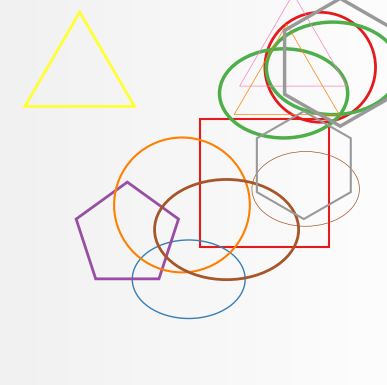[{"shape": "circle", "thickness": 2, "radius": 0.71, "center": [0.826, 0.825]}, {"shape": "square", "thickness": 1.5, "radius": 0.84, "center": [0.683, 0.524]}, {"shape": "oval", "thickness": 1, "radius": 0.73, "center": [0.487, 0.275]}, {"shape": "oval", "thickness": 2.5, "radius": 0.86, "center": [0.859, 0.822]}, {"shape": "oval", "thickness": 2.5, "radius": 0.83, "center": [0.732, 0.757]}, {"shape": "pentagon", "thickness": 2, "radius": 0.69, "center": [0.329, 0.388]}, {"shape": "triangle", "thickness": 0.5, "radius": 0.78, "center": [0.74, 0.781]}, {"shape": "circle", "thickness": 1.5, "radius": 0.88, "center": [0.47, 0.468]}, {"shape": "triangle", "thickness": 2, "radius": 0.82, "center": [0.206, 0.805]}, {"shape": "oval", "thickness": 2, "radius": 0.93, "center": [0.585, 0.404]}, {"shape": "oval", "thickness": 0.5, "radius": 0.69, "center": [0.789, 0.509]}, {"shape": "triangle", "thickness": 0.5, "radius": 0.8, "center": [0.757, 0.856]}, {"shape": "hexagon", "thickness": 1.5, "radius": 0.7, "center": [0.784, 0.571]}, {"shape": "hexagon", "thickness": 2.5, "radius": 0.83, "center": [0.878, 0.838]}]